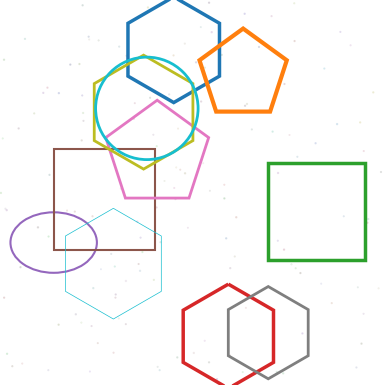[{"shape": "hexagon", "thickness": 2.5, "radius": 0.69, "center": [0.451, 0.871]}, {"shape": "pentagon", "thickness": 3, "radius": 0.6, "center": [0.632, 0.807]}, {"shape": "square", "thickness": 2.5, "radius": 0.63, "center": [0.823, 0.45]}, {"shape": "hexagon", "thickness": 2.5, "radius": 0.68, "center": [0.593, 0.127]}, {"shape": "oval", "thickness": 1.5, "radius": 0.56, "center": [0.139, 0.37]}, {"shape": "square", "thickness": 1.5, "radius": 0.65, "center": [0.271, 0.482]}, {"shape": "pentagon", "thickness": 2, "radius": 0.7, "center": [0.408, 0.599]}, {"shape": "hexagon", "thickness": 2, "radius": 0.6, "center": [0.697, 0.136]}, {"shape": "hexagon", "thickness": 2, "radius": 0.74, "center": [0.373, 0.709]}, {"shape": "hexagon", "thickness": 0.5, "radius": 0.72, "center": [0.294, 0.315]}, {"shape": "circle", "thickness": 2, "radius": 0.67, "center": [0.381, 0.719]}]